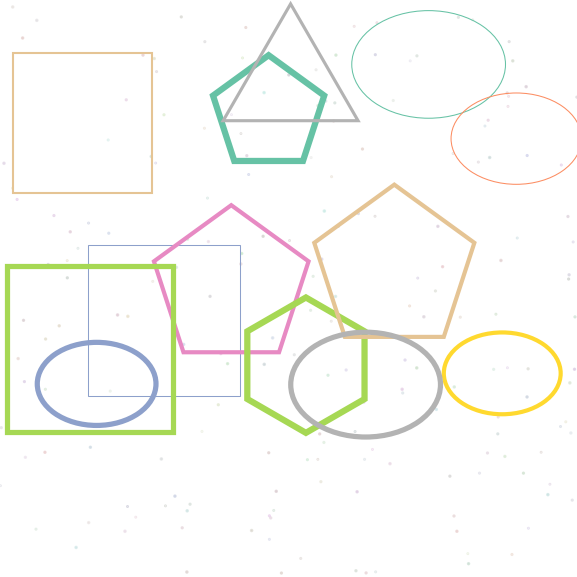[{"shape": "pentagon", "thickness": 3, "radius": 0.51, "center": [0.465, 0.802]}, {"shape": "oval", "thickness": 0.5, "radius": 0.67, "center": [0.742, 0.888]}, {"shape": "oval", "thickness": 0.5, "radius": 0.56, "center": [0.894, 0.759]}, {"shape": "square", "thickness": 0.5, "radius": 0.66, "center": [0.284, 0.444]}, {"shape": "oval", "thickness": 2.5, "radius": 0.51, "center": [0.167, 0.334]}, {"shape": "pentagon", "thickness": 2, "radius": 0.7, "center": [0.4, 0.503]}, {"shape": "square", "thickness": 2.5, "radius": 0.72, "center": [0.155, 0.394]}, {"shape": "hexagon", "thickness": 3, "radius": 0.59, "center": [0.53, 0.367]}, {"shape": "oval", "thickness": 2, "radius": 0.51, "center": [0.87, 0.353]}, {"shape": "pentagon", "thickness": 2, "radius": 0.73, "center": [0.683, 0.534]}, {"shape": "square", "thickness": 1, "radius": 0.6, "center": [0.143, 0.786]}, {"shape": "oval", "thickness": 2.5, "radius": 0.65, "center": [0.633, 0.333]}, {"shape": "triangle", "thickness": 1.5, "radius": 0.67, "center": [0.503, 0.858]}]